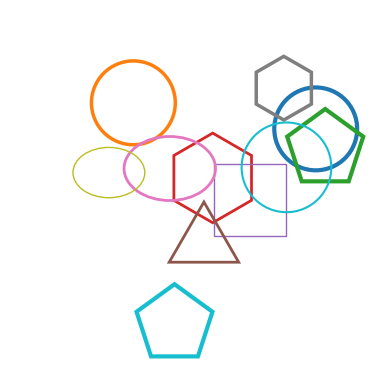[{"shape": "circle", "thickness": 3, "radius": 0.54, "center": [0.82, 0.665]}, {"shape": "circle", "thickness": 2.5, "radius": 0.54, "center": [0.346, 0.733]}, {"shape": "pentagon", "thickness": 3, "radius": 0.52, "center": [0.845, 0.613]}, {"shape": "hexagon", "thickness": 2, "radius": 0.58, "center": [0.552, 0.538]}, {"shape": "square", "thickness": 1, "radius": 0.47, "center": [0.65, 0.481]}, {"shape": "triangle", "thickness": 2, "radius": 0.52, "center": [0.53, 0.371]}, {"shape": "oval", "thickness": 2, "radius": 0.59, "center": [0.441, 0.562]}, {"shape": "hexagon", "thickness": 2.5, "radius": 0.41, "center": [0.737, 0.771]}, {"shape": "oval", "thickness": 1, "radius": 0.47, "center": [0.283, 0.552]}, {"shape": "circle", "thickness": 1.5, "radius": 0.58, "center": [0.744, 0.565]}, {"shape": "pentagon", "thickness": 3, "radius": 0.52, "center": [0.453, 0.158]}]